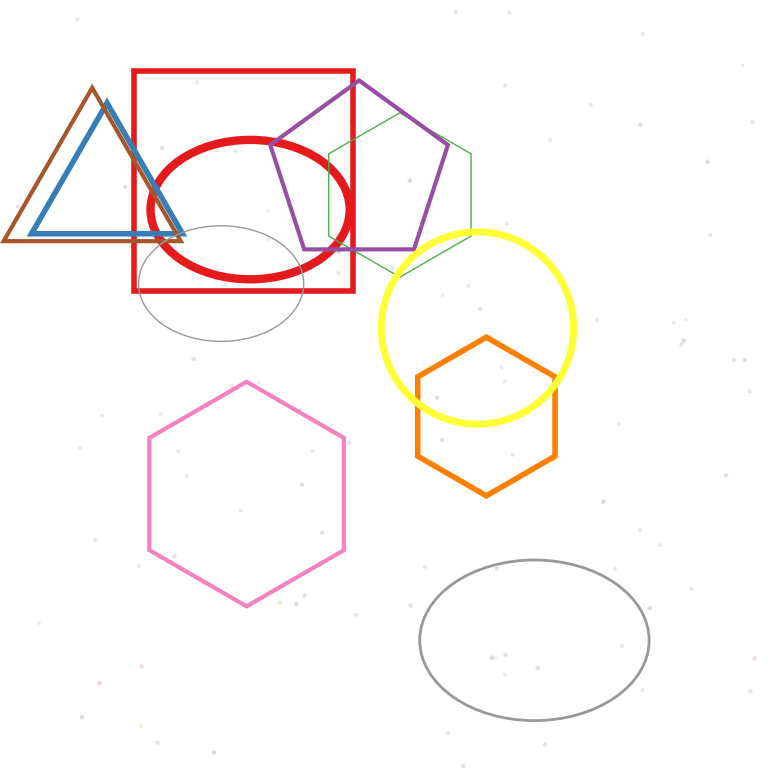[{"shape": "square", "thickness": 2, "radius": 0.71, "center": [0.316, 0.765]}, {"shape": "oval", "thickness": 3, "radius": 0.65, "center": [0.325, 0.728]}, {"shape": "triangle", "thickness": 2, "radius": 0.57, "center": [0.139, 0.753]}, {"shape": "hexagon", "thickness": 0.5, "radius": 0.53, "center": [0.519, 0.747]}, {"shape": "pentagon", "thickness": 1.5, "radius": 0.61, "center": [0.466, 0.774]}, {"shape": "hexagon", "thickness": 2, "radius": 0.52, "center": [0.632, 0.459]}, {"shape": "circle", "thickness": 2.5, "radius": 0.62, "center": [0.62, 0.574]}, {"shape": "triangle", "thickness": 1.5, "radius": 0.66, "center": [0.12, 0.753]}, {"shape": "hexagon", "thickness": 1.5, "radius": 0.73, "center": [0.32, 0.358]}, {"shape": "oval", "thickness": 0.5, "radius": 0.54, "center": [0.287, 0.632]}, {"shape": "oval", "thickness": 1, "radius": 0.74, "center": [0.694, 0.168]}]